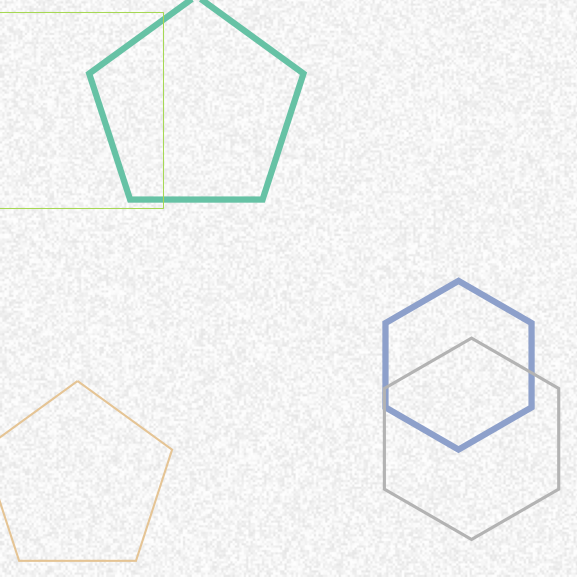[{"shape": "pentagon", "thickness": 3, "radius": 0.98, "center": [0.34, 0.811]}, {"shape": "hexagon", "thickness": 3, "radius": 0.73, "center": [0.794, 0.367]}, {"shape": "square", "thickness": 0.5, "radius": 0.85, "center": [0.113, 0.809]}, {"shape": "pentagon", "thickness": 1, "radius": 0.86, "center": [0.134, 0.167]}, {"shape": "hexagon", "thickness": 1.5, "radius": 0.87, "center": [0.817, 0.239]}]